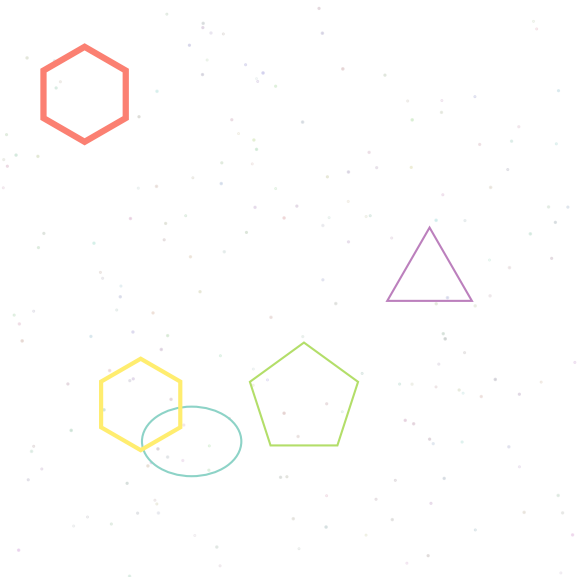[{"shape": "oval", "thickness": 1, "radius": 0.43, "center": [0.332, 0.235]}, {"shape": "hexagon", "thickness": 3, "radius": 0.41, "center": [0.147, 0.836]}, {"shape": "pentagon", "thickness": 1, "radius": 0.49, "center": [0.526, 0.307]}, {"shape": "triangle", "thickness": 1, "radius": 0.42, "center": [0.744, 0.52]}, {"shape": "hexagon", "thickness": 2, "radius": 0.4, "center": [0.244, 0.299]}]